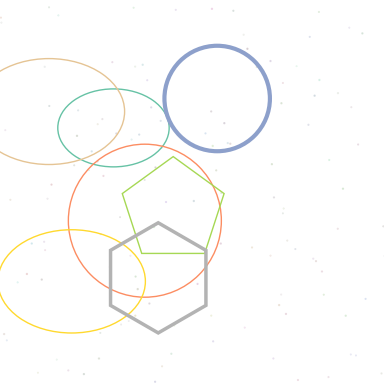[{"shape": "oval", "thickness": 1, "radius": 0.72, "center": [0.295, 0.668]}, {"shape": "circle", "thickness": 1, "radius": 0.99, "center": [0.376, 0.427]}, {"shape": "circle", "thickness": 3, "radius": 0.68, "center": [0.564, 0.744]}, {"shape": "pentagon", "thickness": 1, "radius": 0.7, "center": [0.45, 0.454]}, {"shape": "oval", "thickness": 1, "radius": 0.96, "center": [0.186, 0.269]}, {"shape": "oval", "thickness": 1, "radius": 0.98, "center": [0.127, 0.71]}, {"shape": "hexagon", "thickness": 2.5, "radius": 0.72, "center": [0.411, 0.278]}]